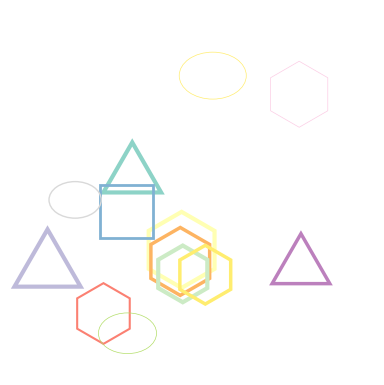[{"shape": "triangle", "thickness": 3, "radius": 0.43, "center": [0.343, 0.543]}, {"shape": "hexagon", "thickness": 3, "radius": 0.49, "center": [0.472, 0.351]}, {"shape": "triangle", "thickness": 3, "radius": 0.5, "center": [0.123, 0.305]}, {"shape": "hexagon", "thickness": 1.5, "radius": 0.39, "center": [0.269, 0.186]}, {"shape": "square", "thickness": 2, "radius": 0.35, "center": [0.328, 0.45]}, {"shape": "hexagon", "thickness": 2.5, "radius": 0.44, "center": [0.468, 0.321]}, {"shape": "oval", "thickness": 0.5, "radius": 0.38, "center": [0.331, 0.134]}, {"shape": "hexagon", "thickness": 0.5, "radius": 0.43, "center": [0.777, 0.755]}, {"shape": "oval", "thickness": 1, "radius": 0.34, "center": [0.195, 0.481]}, {"shape": "triangle", "thickness": 2.5, "radius": 0.43, "center": [0.782, 0.307]}, {"shape": "hexagon", "thickness": 3, "radius": 0.37, "center": [0.475, 0.289]}, {"shape": "hexagon", "thickness": 2.5, "radius": 0.38, "center": [0.533, 0.287]}, {"shape": "oval", "thickness": 0.5, "radius": 0.44, "center": [0.553, 0.804]}]